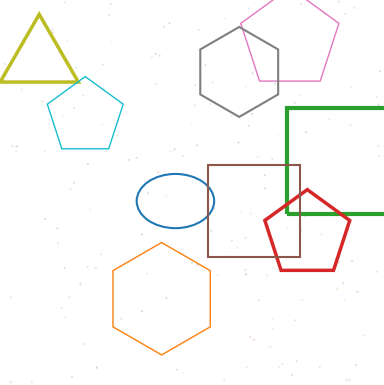[{"shape": "oval", "thickness": 1.5, "radius": 0.5, "center": [0.456, 0.478]}, {"shape": "hexagon", "thickness": 1, "radius": 0.73, "center": [0.42, 0.224]}, {"shape": "square", "thickness": 3, "radius": 0.69, "center": [0.884, 0.582]}, {"shape": "pentagon", "thickness": 2.5, "radius": 0.58, "center": [0.798, 0.392]}, {"shape": "square", "thickness": 1.5, "radius": 0.6, "center": [0.66, 0.451]}, {"shape": "pentagon", "thickness": 1, "radius": 0.67, "center": [0.753, 0.898]}, {"shape": "hexagon", "thickness": 1.5, "radius": 0.58, "center": [0.621, 0.813]}, {"shape": "triangle", "thickness": 2.5, "radius": 0.59, "center": [0.102, 0.845]}, {"shape": "pentagon", "thickness": 1, "radius": 0.52, "center": [0.221, 0.697]}]